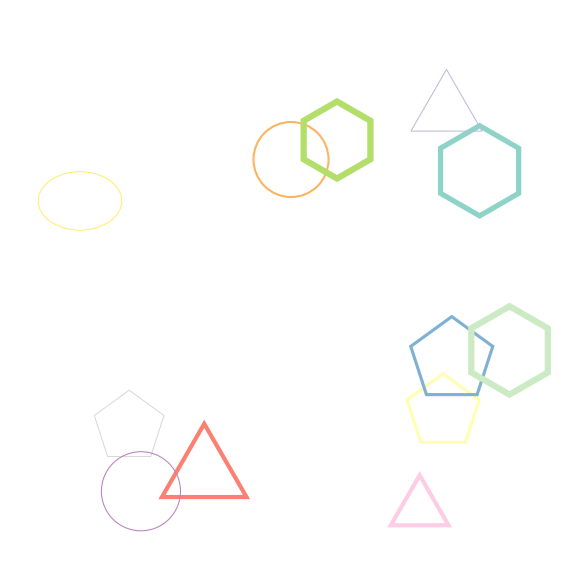[{"shape": "hexagon", "thickness": 2.5, "radius": 0.39, "center": [0.83, 0.703]}, {"shape": "pentagon", "thickness": 1.5, "radius": 0.33, "center": [0.767, 0.286]}, {"shape": "triangle", "thickness": 0.5, "radius": 0.36, "center": [0.773, 0.808]}, {"shape": "triangle", "thickness": 2, "radius": 0.42, "center": [0.354, 0.181]}, {"shape": "pentagon", "thickness": 1.5, "radius": 0.37, "center": [0.782, 0.376]}, {"shape": "circle", "thickness": 1, "radius": 0.32, "center": [0.504, 0.723]}, {"shape": "hexagon", "thickness": 3, "radius": 0.33, "center": [0.584, 0.757]}, {"shape": "triangle", "thickness": 2, "radius": 0.29, "center": [0.727, 0.118]}, {"shape": "pentagon", "thickness": 0.5, "radius": 0.32, "center": [0.224, 0.26]}, {"shape": "circle", "thickness": 0.5, "radius": 0.34, "center": [0.244, 0.148]}, {"shape": "hexagon", "thickness": 3, "radius": 0.38, "center": [0.882, 0.392]}, {"shape": "oval", "thickness": 0.5, "radius": 0.36, "center": [0.139, 0.651]}]